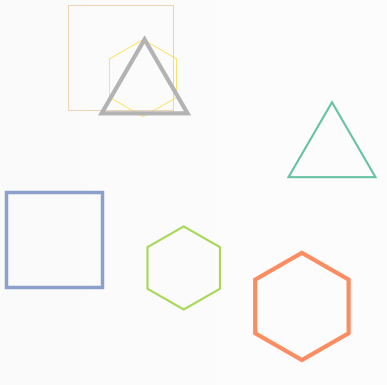[{"shape": "triangle", "thickness": 1.5, "radius": 0.65, "center": [0.857, 0.605]}, {"shape": "hexagon", "thickness": 3, "radius": 0.7, "center": [0.779, 0.204]}, {"shape": "square", "thickness": 2.5, "radius": 0.62, "center": [0.14, 0.378]}, {"shape": "hexagon", "thickness": 1.5, "radius": 0.54, "center": [0.474, 0.304]}, {"shape": "hexagon", "thickness": 0.5, "radius": 0.5, "center": [0.369, 0.797]}, {"shape": "square", "thickness": 0.5, "radius": 0.68, "center": [0.311, 0.85]}, {"shape": "triangle", "thickness": 3, "radius": 0.64, "center": [0.373, 0.77]}]